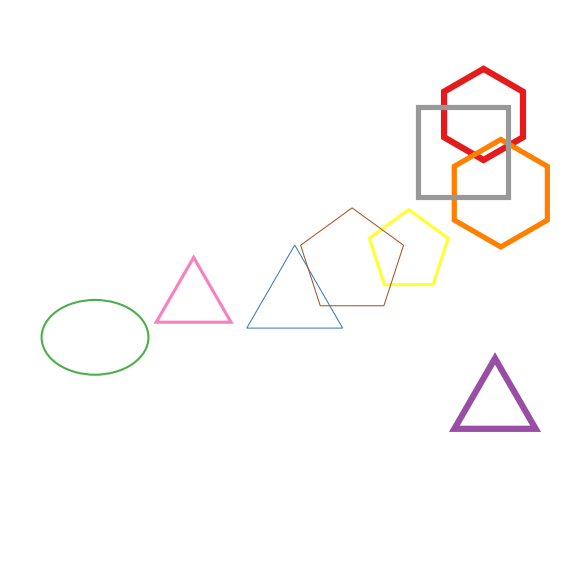[{"shape": "hexagon", "thickness": 3, "radius": 0.39, "center": [0.837, 0.801]}, {"shape": "triangle", "thickness": 0.5, "radius": 0.48, "center": [0.51, 0.479]}, {"shape": "oval", "thickness": 1, "radius": 0.46, "center": [0.165, 0.415]}, {"shape": "triangle", "thickness": 3, "radius": 0.41, "center": [0.857, 0.297]}, {"shape": "hexagon", "thickness": 2.5, "radius": 0.47, "center": [0.867, 0.665]}, {"shape": "pentagon", "thickness": 1.5, "radius": 0.36, "center": [0.708, 0.564]}, {"shape": "pentagon", "thickness": 0.5, "radius": 0.47, "center": [0.61, 0.545]}, {"shape": "triangle", "thickness": 1.5, "radius": 0.37, "center": [0.335, 0.479]}, {"shape": "square", "thickness": 2.5, "radius": 0.39, "center": [0.802, 0.736]}]